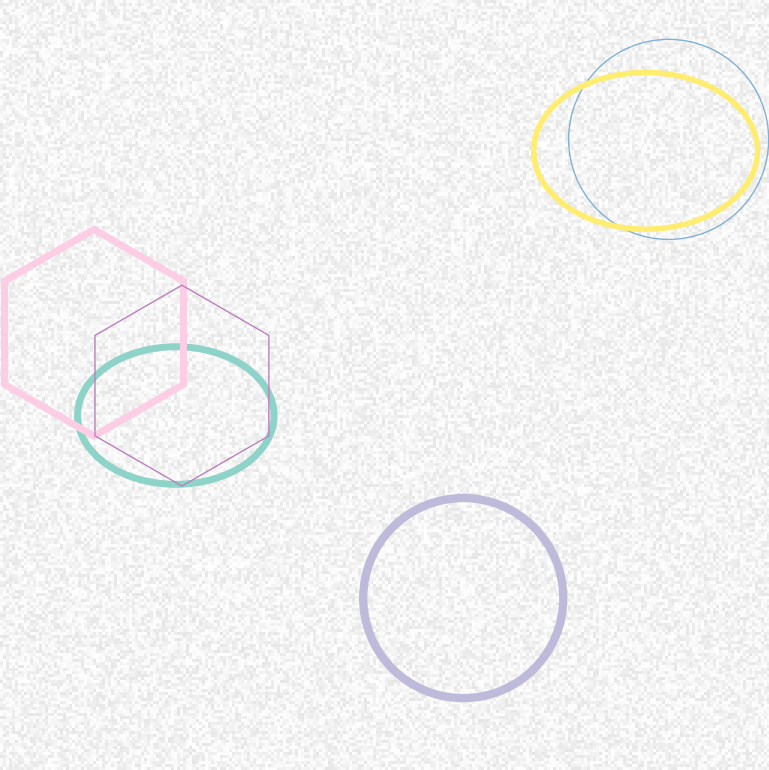[{"shape": "oval", "thickness": 2.5, "radius": 0.64, "center": [0.228, 0.46]}, {"shape": "circle", "thickness": 3, "radius": 0.65, "center": [0.602, 0.223]}, {"shape": "circle", "thickness": 0.5, "radius": 0.65, "center": [0.868, 0.819]}, {"shape": "hexagon", "thickness": 2.5, "radius": 0.67, "center": [0.122, 0.568]}, {"shape": "hexagon", "thickness": 0.5, "radius": 0.65, "center": [0.236, 0.499]}, {"shape": "oval", "thickness": 2, "radius": 0.73, "center": [0.838, 0.804]}]